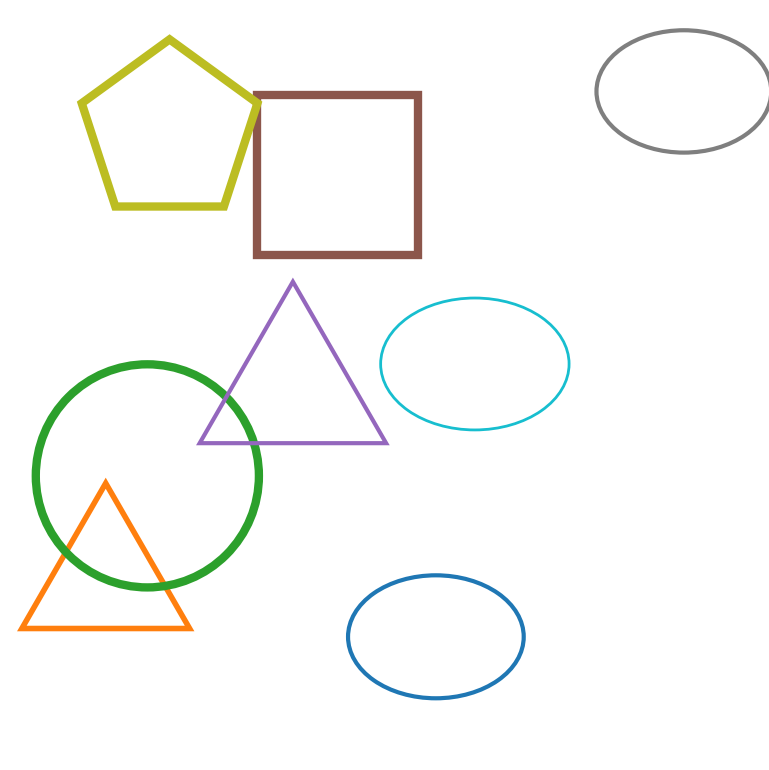[{"shape": "oval", "thickness": 1.5, "radius": 0.57, "center": [0.566, 0.173]}, {"shape": "triangle", "thickness": 2, "radius": 0.63, "center": [0.137, 0.247]}, {"shape": "circle", "thickness": 3, "radius": 0.72, "center": [0.191, 0.382]}, {"shape": "triangle", "thickness": 1.5, "radius": 0.7, "center": [0.38, 0.494]}, {"shape": "square", "thickness": 3, "radius": 0.52, "center": [0.438, 0.773]}, {"shape": "oval", "thickness": 1.5, "radius": 0.57, "center": [0.888, 0.881]}, {"shape": "pentagon", "thickness": 3, "radius": 0.6, "center": [0.22, 0.829]}, {"shape": "oval", "thickness": 1, "radius": 0.61, "center": [0.617, 0.527]}]